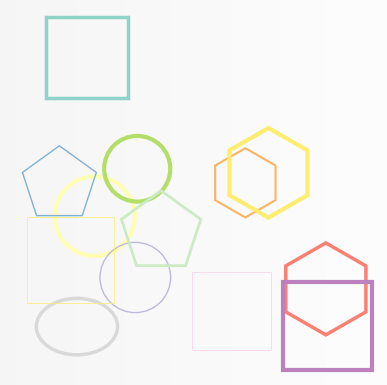[{"shape": "square", "thickness": 2.5, "radius": 0.53, "center": [0.225, 0.851]}, {"shape": "circle", "thickness": 3, "radius": 0.52, "center": [0.244, 0.438]}, {"shape": "circle", "thickness": 1, "radius": 0.46, "center": [0.349, 0.279]}, {"shape": "hexagon", "thickness": 2.5, "radius": 0.6, "center": [0.841, 0.25]}, {"shape": "pentagon", "thickness": 1, "radius": 0.5, "center": [0.153, 0.521]}, {"shape": "hexagon", "thickness": 1.5, "radius": 0.45, "center": [0.633, 0.525]}, {"shape": "circle", "thickness": 3, "radius": 0.43, "center": [0.354, 0.562]}, {"shape": "square", "thickness": 0.5, "radius": 0.51, "center": [0.598, 0.193]}, {"shape": "oval", "thickness": 2.5, "radius": 0.52, "center": [0.199, 0.152]}, {"shape": "square", "thickness": 3, "radius": 0.58, "center": [0.845, 0.153]}, {"shape": "pentagon", "thickness": 2, "radius": 0.54, "center": [0.416, 0.397]}, {"shape": "hexagon", "thickness": 3, "radius": 0.58, "center": [0.693, 0.551]}, {"shape": "square", "thickness": 0.5, "radius": 0.56, "center": [0.183, 0.324]}]